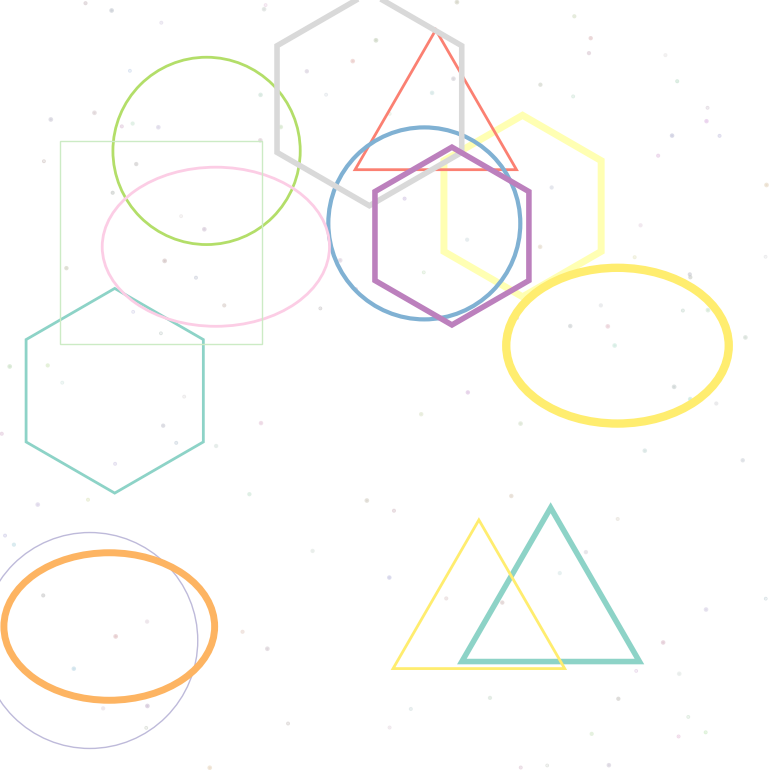[{"shape": "triangle", "thickness": 2, "radius": 0.67, "center": [0.715, 0.207]}, {"shape": "hexagon", "thickness": 1, "radius": 0.66, "center": [0.149, 0.493]}, {"shape": "hexagon", "thickness": 2.5, "radius": 0.59, "center": [0.679, 0.732]}, {"shape": "circle", "thickness": 0.5, "radius": 0.7, "center": [0.117, 0.168]}, {"shape": "triangle", "thickness": 1, "radius": 0.61, "center": [0.566, 0.84]}, {"shape": "circle", "thickness": 1.5, "radius": 0.62, "center": [0.551, 0.71]}, {"shape": "oval", "thickness": 2.5, "radius": 0.68, "center": [0.142, 0.186]}, {"shape": "circle", "thickness": 1, "radius": 0.61, "center": [0.268, 0.804]}, {"shape": "oval", "thickness": 1, "radius": 0.74, "center": [0.28, 0.68]}, {"shape": "hexagon", "thickness": 2, "radius": 0.69, "center": [0.48, 0.871]}, {"shape": "hexagon", "thickness": 2, "radius": 0.58, "center": [0.587, 0.693]}, {"shape": "square", "thickness": 0.5, "radius": 0.66, "center": [0.209, 0.685]}, {"shape": "oval", "thickness": 3, "radius": 0.72, "center": [0.802, 0.551]}, {"shape": "triangle", "thickness": 1, "radius": 0.64, "center": [0.622, 0.196]}]